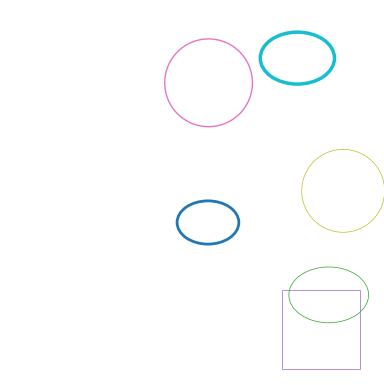[{"shape": "oval", "thickness": 2, "radius": 0.4, "center": [0.54, 0.422]}, {"shape": "oval", "thickness": 0.5, "radius": 0.52, "center": [0.854, 0.234]}, {"shape": "square", "thickness": 0.5, "radius": 0.51, "center": [0.833, 0.145]}, {"shape": "circle", "thickness": 1, "radius": 0.57, "center": [0.542, 0.785]}, {"shape": "circle", "thickness": 0.5, "radius": 0.54, "center": [0.891, 0.504]}, {"shape": "oval", "thickness": 2.5, "radius": 0.48, "center": [0.772, 0.849]}]